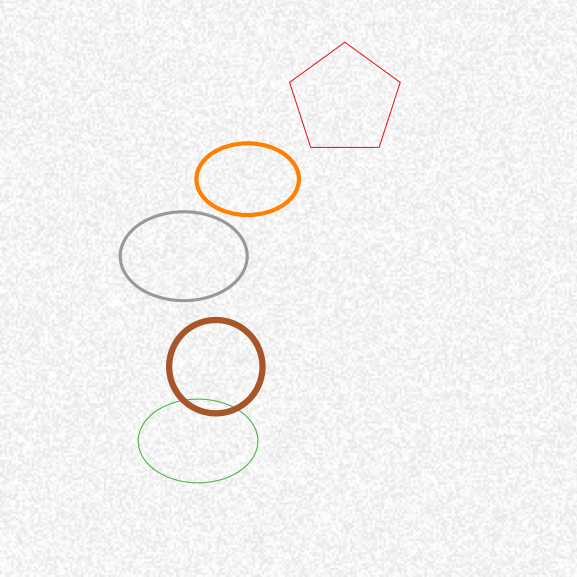[{"shape": "pentagon", "thickness": 0.5, "radius": 0.5, "center": [0.597, 0.825]}, {"shape": "oval", "thickness": 0.5, "radius": 0.52, "center": [0.343, 0.236]}, {"shape": "oval", "thickness": 2, "radius": 0.44, "center": [0.429, 0.689]}, {"shape": "circle", "thickness": 3, "radius": 0.4, "center": [0.374, 0.364]}, {"shape": "oval", "thickness": 1.5, "radius": 0.55, "center": [0.318, 0.555]}]